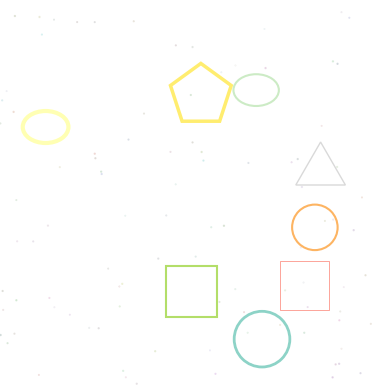[{"shape": "circle", "thickness": 2, "radius": 0.36, "center": [0.681, 0.119]}, {"shape": "oval", "thickness": 3, "radius": 0.3, "center": [0.118, 0.67]}, {"shape": "square", "thickness": 0.5, "radius": 0.32, "center": [0.791, 0.258]}, {"shape": "circle", "thickness": 1.5, "radius": 0.3, "center": [0.818, 0.409]}, {"shape": "square", "thickness": 1.5, "radius": 0.33, "center": [0.498, 0.244]}, {"shape": "triangle", "thickness": 1, "radius": 0.37, "center": [0.833, 0.557]}, {"shape": "oval", "thickness": 1.5, "radius": 0.29, "center": [0.665, 0.766]}, {"shape": "pentagon", "thickness": 2.5, "radius": 0.41, "center": [0.522, 0.752]}]